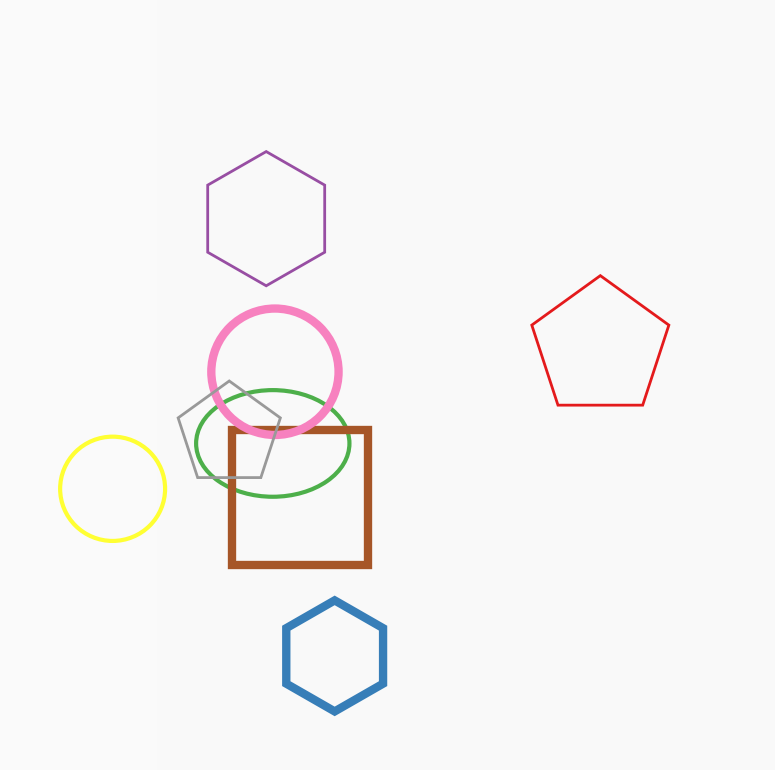[{"shape": "pentagon", "thickness": 1, "radius": 0.46, "center": [0.775, 0.549]}, {"shape": "hexagon", "thickness": 3, "radius": 0.36, "center": [0.432, 0.148]}, {"shape": "oval", "thickness": 1.5, "radius": 0.49, "center": [0.352, 0.424]}, {"shape": "hexagon", "thickness": 1, "radius": 0.44, "center": [0.343, 0.716]}, {"shape": "circle", "thickness": 1.5, "radius": 0.34, "center": [0.145, 0.365]}, {"shape": "square", "thickness": 3, "radius": 0.44, "center": [0.387, 0.354]}, {"shape": "circle", "thickness": 3, "radius": 0.41, "center": [0.355, 0.517]}, {"shape": "pentagon", "thickness": 1, "radius": 0.35, "center": [0.296, 0.436]}]